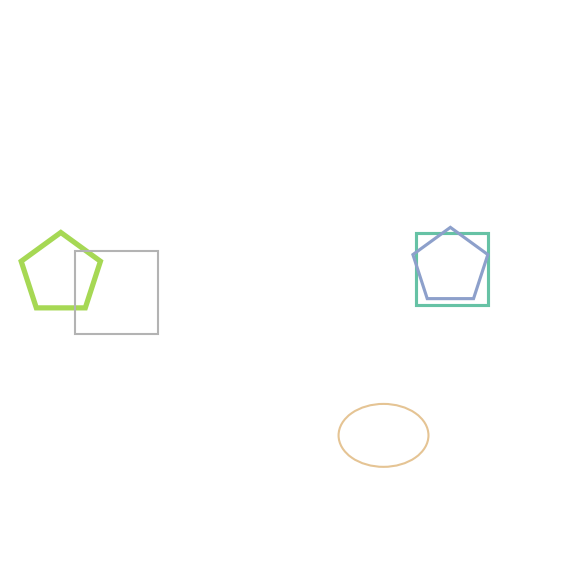[{"shape": "square", "thickness": 1.5, "radius": 0.31, "center": [0.782, 0.534]}, {"shape": "pentagon", "thickness": 1.5, "radius": 0.34, "center": [0.78, 0.537]}, {"shape": "pentagon", "thickness": 2.5, "radius": 0.36, "center": [0.105, 0.524]}, {"shape": "oval", "thickness": 1, "radius": 0.39, "center": [0.664, 0.245]}, {"shape": "square", "thickness": 1, "radius": 0.36, "center": [0.201, 0.493]}]